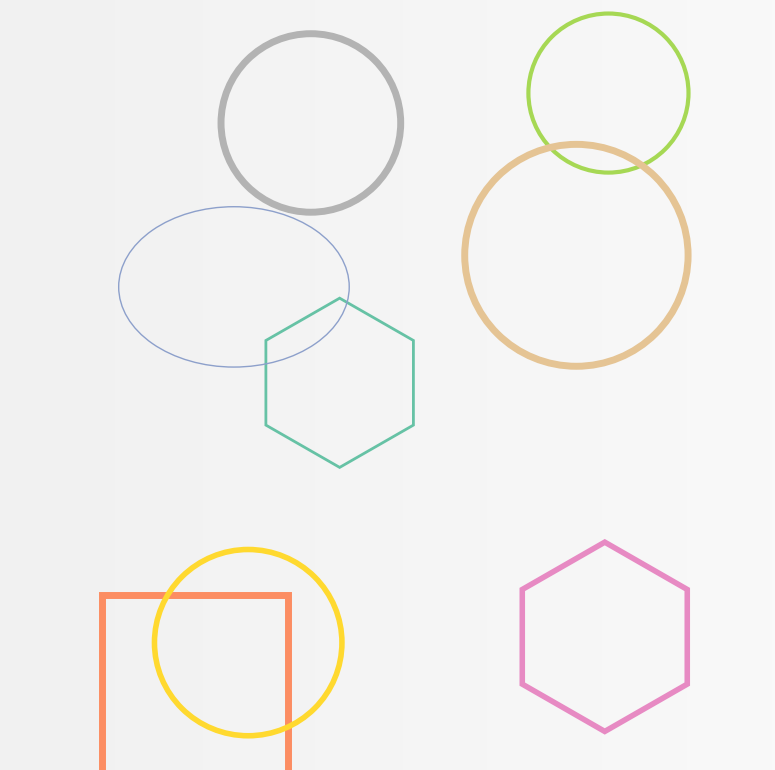[{"shape": "hexagon", "thickness": 1, "radius": 0.55, "center": [0.438, 0.503]}, {"shape": "square", "thickness": 2.5, "radius": 0.6, "center": [0.252, 0.107]}, {"shape": "oval", "thickness": 0.5, "radius": 0.74, "center": [0.302, 0.627]}, {"shape": "hexagon", "thickness": 2, "radius": 0.61, "center": [0.78, 0.173]}, {"shape": "circle", "thickness": 1.5, "radius": 0.52, "center": [0.785, 0.879]}, {"shape": "circle", "thickness": 2, "radius": 0.6, "center": [0.32, 0.165]}, {"shape": "circle", "thickness": 2.5, "radius": 0.72, "center": [0.744, 0.668]}, {"shape": "circle", "thickness": 2.5, "radius": 0.58, "center": [0.401, 0.84]}]